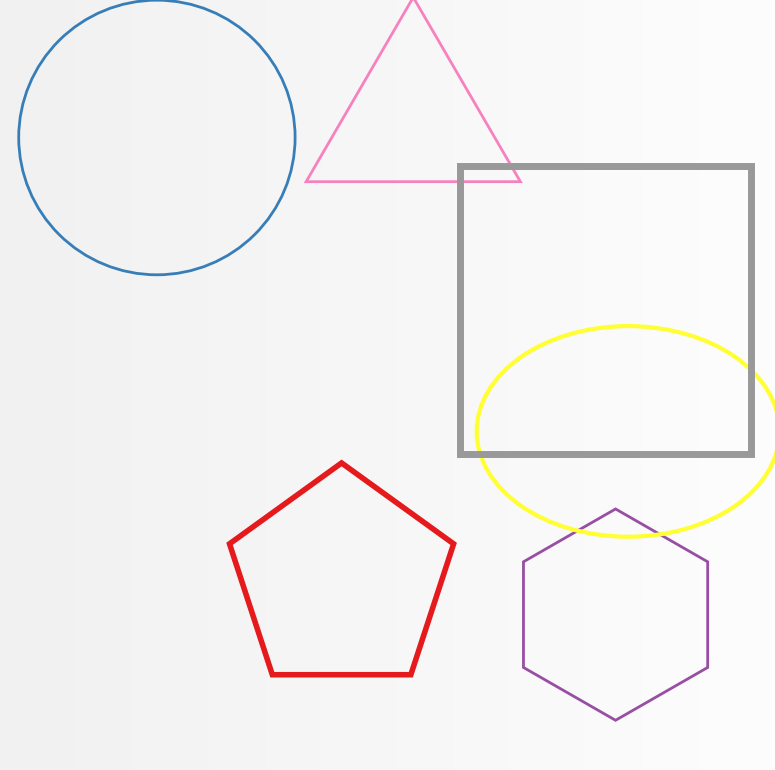[{"shape": "pentagon", "thickness": 2, "radius": 0.76, "center": [0.441, 0.247]}, {"shape": "circle", "thickness": 1, "radius": 0.89, "center": [0.202, 0.821]}, {"shape": "hexagon", "thickness": 1, "radius": 0.69, "center": [0.794, 0.202]}, {"shape": "oval", "thickness": 1.5, "radius": 0.98, "center": [0.81, 0.44]}, {"shape": "triangle", "thickness": 1, "radius": 0.8, "center": [0.533, 0.844]}, {"shape": "square", "thickness": 2.5, "radius": 0.94, "center": [0.781, 0.597]}]